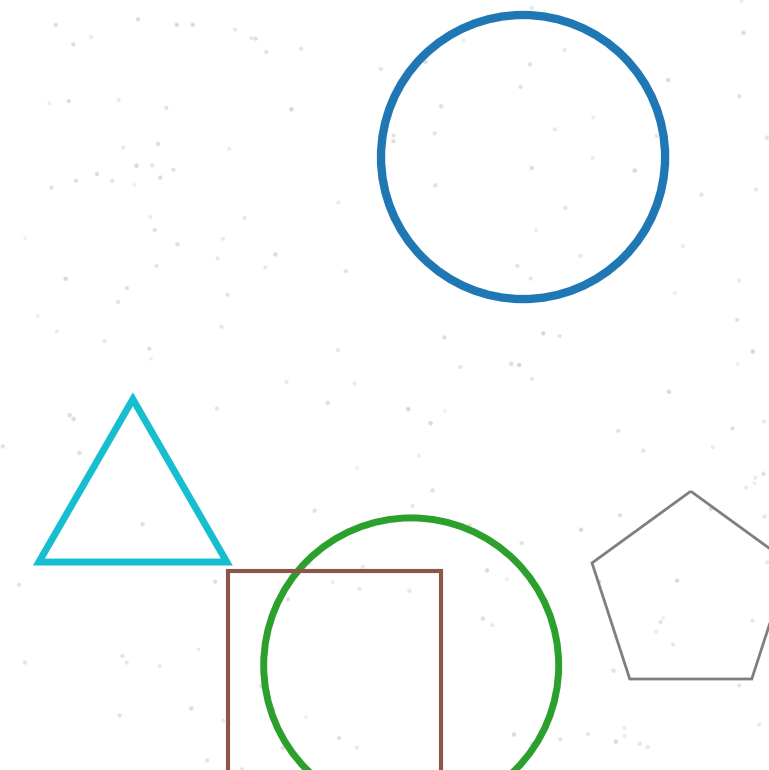[{"shape": "circle", "thickness": 3, "radius": 0.92, "center": [0.679, 0.796]}, {"shape": "circle", "thickness": 2.5, "radius": 0.96, "center": [0.534, 0.136]}, {"shape": "square", "thickness": 1.5, "radius": 0.69, "center": [0.435, 0.12]}, {"shape": "pentagon", "thickness": 1, "radius": 0.67, "center": [0.897, 0.227]}, {"shape": "triangle", "thickness": 2.5, "radius": 0.7, "center": [0.173, 0.341]}]